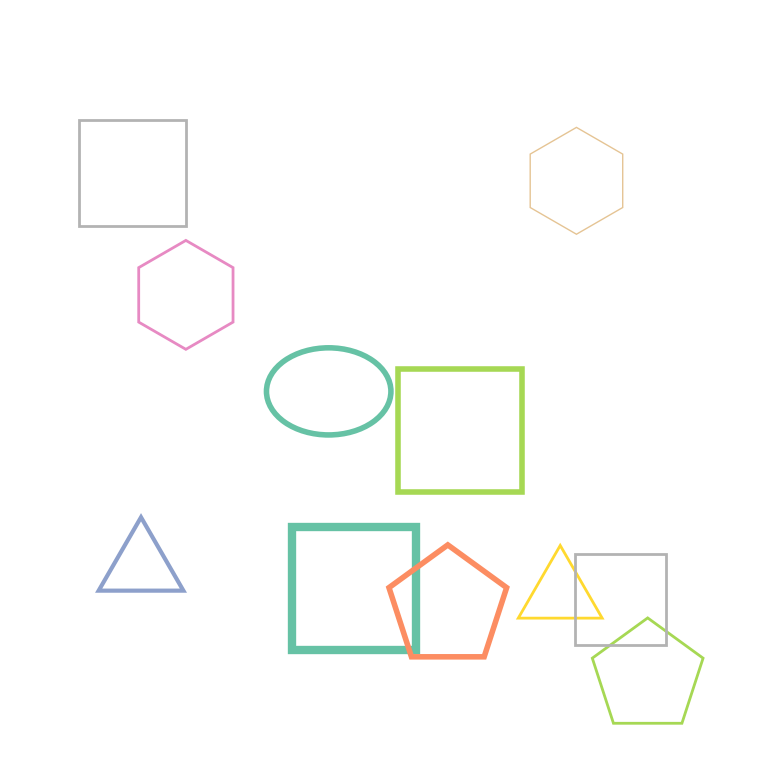[{"shape": "square", "thickness": 3, "radius": 0.4, "center": [0.46, 0.236]}, {"shape": "oval", "thickness": 2, "radius": 0.4, "center": [0.427, 0.492]}, {"shape": "pentagon", "thickness": 2, "radius": 0.4, "center": [0.582, 0.212]}, {"shape": "triangle", "thickness": 1.5, "radius": 0.32, "center": [0.183, 0.265]}, {"shape": "hexagon", "thickness": 1, "radius": 0.35, "center": [0.241, 0.617]}, {"shape": "pentagon", "thickness": 1, "radius": 0.38, "center": [0.841, 0.122]}, {"shape": "square", "thickness": 2, "radius": 0.4, "center": [0.598, 0.441]}, {"shape": "triangle", "thickness": 1, "radius": 0.31, "center": [0.728, 0.229]}, {"shape": "hexagon", "thickness": 0.5, "radius": 0.35, "center": [0.749, 0.765]}, {"shape": "square", "thickness": 1, "radius": 0.35, "center": [0.172, 0.775]}, {"shape": "square", "thickness": 1, "radius": 0.3, "center": [0.806, 0.222]}]